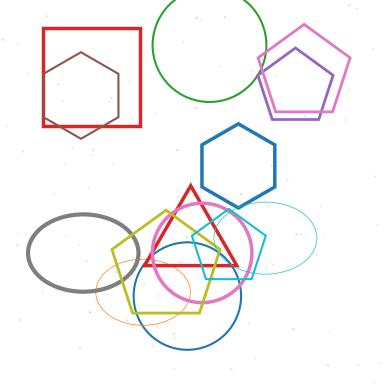[{"shape": "circle", "thickness": 1.5, "radius": 0.7, "center": [0.487, 0.231]}, {"shape": "hexagon", "thickness": 2.5, "radius": 0.55, "center": [0.619, 0.569]}, {"shape": "oval", "thickness": 0.5, "radius": 0.61, "center": [0.372, 0.241]}, {"shape": "circle", "thickness": 1.5, "radius": 0.74, "center": [0.544, 0.883]}, {"shape": "square", "thickness": 2.5, "radius": 0.63, "center": [0.238, 0.8]}, {"shape": "triangle", "thickness": 2.5, "radius": 0.69, "center": [0.495, 0.379]}, {"shape": "pentagon", "thickness": 2, "radius": 0.51, "center": [0.768, 0.773]}, {"shape": "hexagon", "thickness": 1.5, "radius": 0.56, "center": [0.21, 0.752]}, {"shape": "pentagon", "thickness": 2, "radius": 0.63, "center": [0.79, 0.811]}, {"shape": "circle", "thickness": 2.5, "radius": 0.65, "center": [0.525, 0.343]}, {"shape": "oval", "thickness": 3, "radius": 0.72, "center": [0.216, 0.343]}, {"shape": "pentagon", "thickness": 2, "radius": 0.74, "center": [0.431, 0.306]}, {"shape": "oval", "thickness": 0.5, "radius": 0.67, "center": [0.689, 0.382]}, {"shape": "pentagon", "thickness": 1.5, "radius": 0.5, "center": [0.594, 0.357]}]